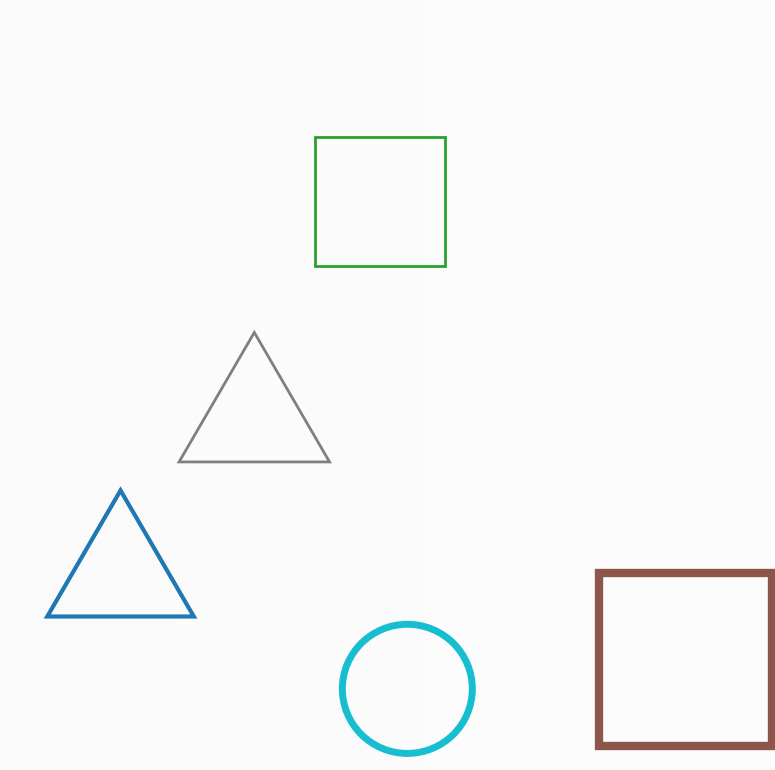[{"shape": "triangle", "thickness": 1.5, "radius": 0.55, "center": [0.156, 0.254]}, {"shape": "square", "thickness": 1, "radius": 0.42, "center": [0.491, 0.738]}, {"shape": "square", "thickness": 3, "radius": 0.56, "center": [0.885, 0.144]}, {"shape": "triangle", "thickness": 1, "radius": 0.56, "center": [0.328, 0.456]}, {"shape": "circle", "thickness": 2.5, "radius": 0.42, "center": [0.526, 0.105]}]